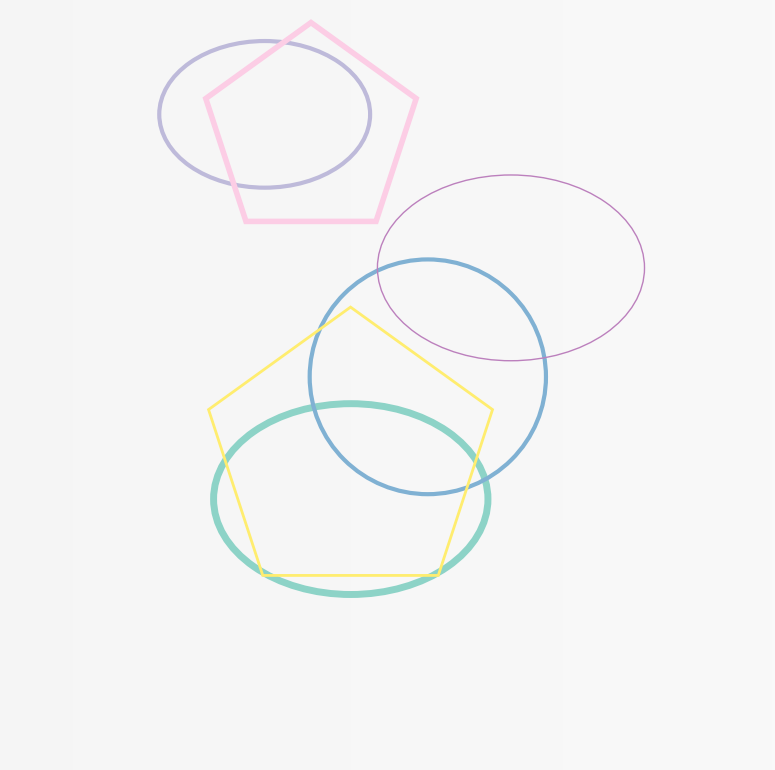[{"shape": "oval", "thickness": 2.5, "radius": 0.89, "center": [0.453, 0.352]}, {"shape": "oval", "thickness": 1.5, "radius": 0.68, "center": [0.342, 0.851]}, {"shape": "circle", "thickness": 1.5, "radius": 0.76, "center": [0.552, 0.511]}, {"shape": "pentagon", "thickness": 2, "radius": 0.71, "center": [0.401, 0.828]}, {"shape": "oval", "thickness": 0.5, "radius": 0.86, "center": [0.659, 0.652]}, {"shape": "pentagon", "thickness": 1, "radius": 0.96, "center": [0.452, 0.409]}]